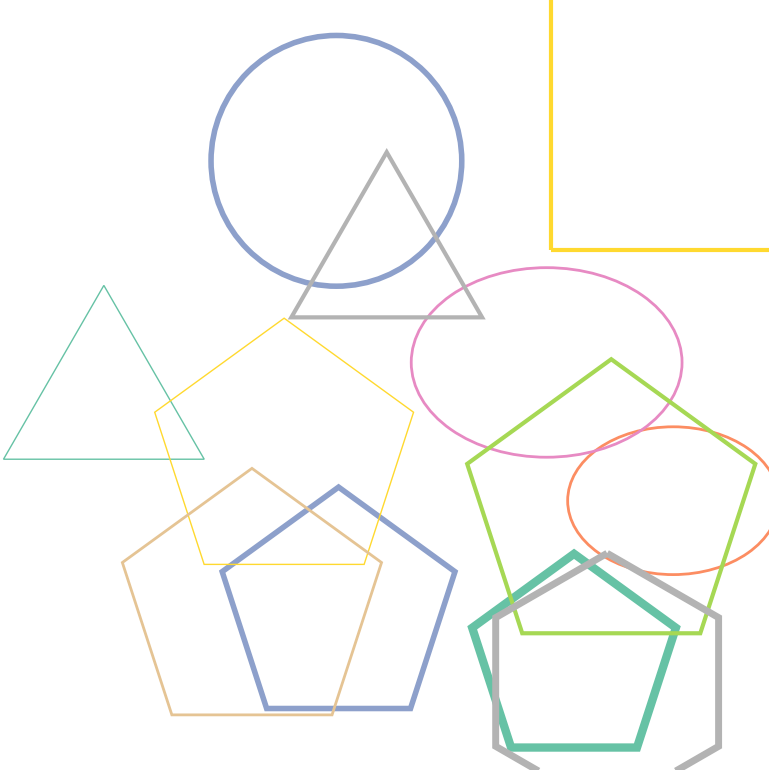[{"shape": "triangle", "thickness": 0.5, "radius": 0.75, "center": [0.135, 0.479]}, {"shape": "pentagon", "thickness": 3, "radius": 0.7, "center": [0.746, 0.142]}, {"shape": "oval", "thickness": 1, "radius": 0.69, "center": [0.874, 0.35]}, {"shape": "pentagon", "thickness": 2, "radius": 0.79, "center": [0.44, 0.208]}, {"shape": "circle", "thickness": 2, "radius": 0.81, "center": [0.437, 0.791]}, {"shape": "oval", "thickness": 1, "radius": 0.88, "center": [0.71, 0.529]}, {"shape": "pentagon", "thickness": 1.5, "radius": 0.98, "center": [0.794, 0.337]}, {"shape": "square", "thickness": 1.5, "radius": 0.89, "center": [0.894, 0.854]}, {"shape": "pentagon", "thickness": 0.5, "radius": 0.88, "center": [0.369, 0.41]}, {"shape": "pentagon", "thickness": 1, "radius": 0.88, "center": [0.327, 0.215]}, {"shape": "hexagon", "thickness": 2.5, "radius": 0.84, "center": [0.789, 0.114]}, {"shape": "triangle", "thickness": 1.5, "radius": 0.72, "center": [0.502, 0.659]}]